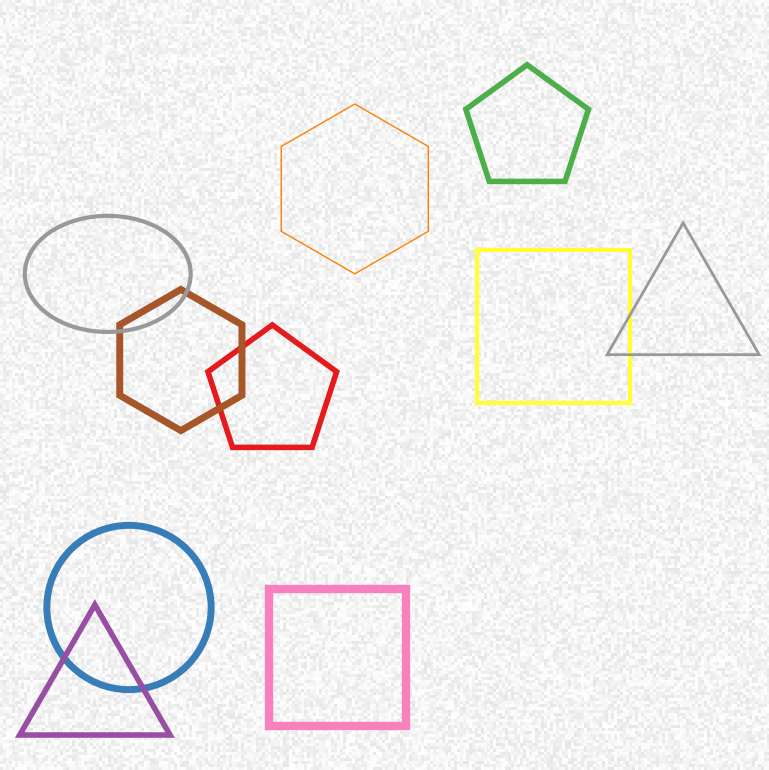[{"shape": "pentagon", "thickness": 2, "radius": 0.44, "center": [0.354, 0.49]}, {"shape": "circle", "thickness": 2.5, "radius": 0.53, "center": [0.168, 0.211]}, {"shape": "pentagon", "thickness": 2, "radius": 0.42, "center": [0.685, 0.832]}, {"shape": "triangle", "thickness": 2, "radius": 0.56, "center": [0.123, 0.102]}, {"shape": "hexagon", "thickness": 0.5, "radius": 0.55, "center": [0.461, 0.755]}, {"shape": "square", "thickness": 1.5, "radius": 0.5, "center": [0.719, 0.575]}, {"shape": "hexagon", "thickness": 2.5, "radius": 0.46, "center": [0.235, 0.532]}, {"shape": "square", "thickness": 3, "radius": 0.44, "center": [0.438, 0.146]}, {"shape": "oval", "thickness": 1.5, "radius": 0.54, "center": [0.14, 0.644]}, {"shape": "triangle", "thickness": 1, "radius": 0.57, "center": [0.887, 0.596]}]